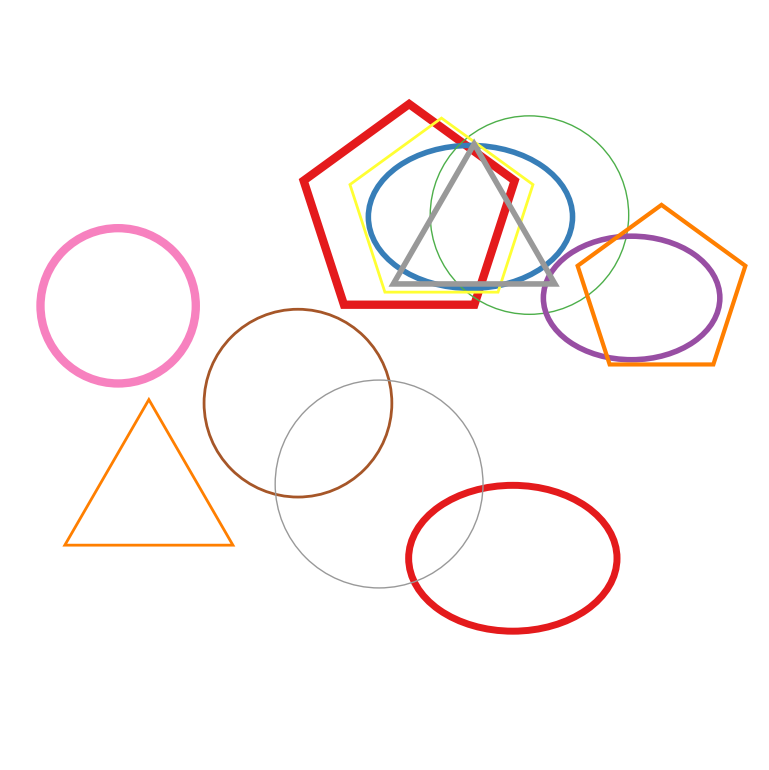[{"shape": "oval", "thickness": 2.5, "radius": 0.68, "center": [0.666, 0.275]}, {"shape": "pentagon", "thickness": 3, "radius": 0.72, "center": [0.531, 0.721]}, {"shape": "oval", "thickness": 2, "radius": 0.66, "center": [0.611, 0.718]}, {"shape": "circle", "thickness": 0.5, "radius": 0.64, "center": [0.688, 0.721]}, {"shape": "oval", "thickness": 2, "radius": 0.57, "center": [0.82, 0.613]}, {"shape": "triangle", "thickness": 1, "radius": 0.63, "center": [0.193, 0.355]}, {"shape": "pentagon", "thickness": 1.5, "radius": 0.57, "center": [0.859, 0.619]}, {"shape": "pentagon", "thickness": 1, "radius": 0.62, "center": [0.573, 0.722]}, {"shape": "circle", "thickness": 1, "radius": 0.61, "center": [0.387, 0.476]}, {"shape": "circle", "thickness": 3, "radius": 0.5, "center": [0.153, 0.603]}, {"shape": "circle", "thickness": 0.5, "radius": 0.67, "center": [0.492, 0.371]}, {"shape": "triangle", "thickness": 2, "radius": 0.61, "center": [0.616, 0.692]}]